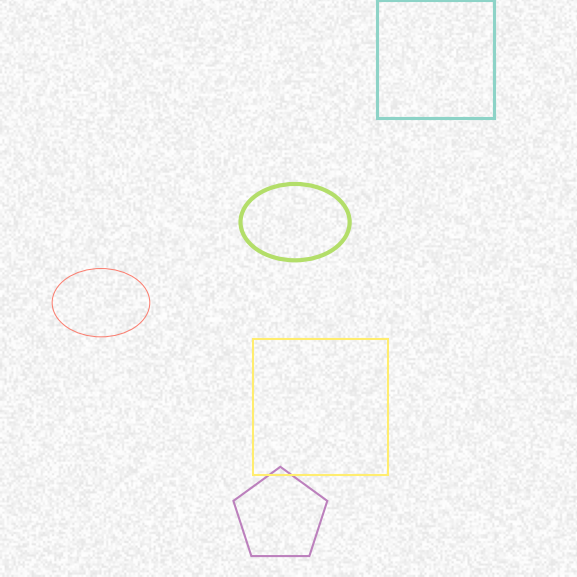[{"shape": "square", "thickness": 1.5, "radius": 0.51, "center": [0.754, 0.896]}, {"shape": "oval", "thickness": 0.5, "radius": 0.42, "center": [0.175, 0.475]}, {"shape": "oval", "thickness": 2, "radius": 0.47, "center": [0.511, 0.614]}, {"shape": "pentagon", "thickness": 1, "radius": 0.43, "center": [0.485, 0.105]}, {"shape": "square", "thickness": 1, "radius": 0.59, "center": [0.555, 0.295]}]